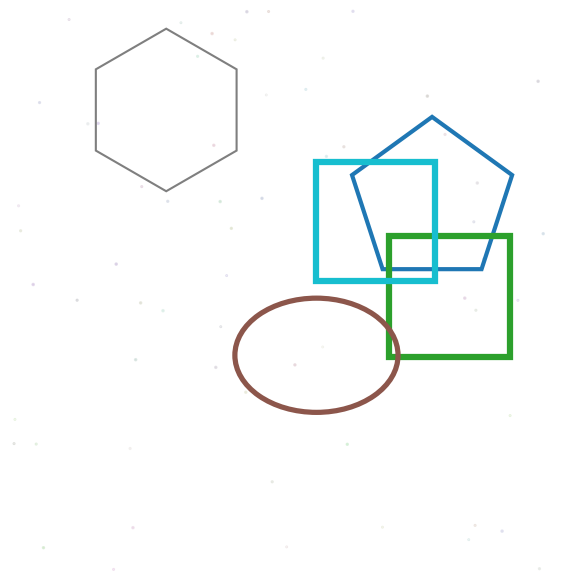[{"shape": "pentagon", "thickness": 2, "radius": 0.73, "center": [0.748, 0.651]}, {"shape": "square", "thickness": 3, "radius": 0.52, "center": [0.778, 0.486]}, {"shape": "oval", "thickness": 2.5, "radius": 0.71, "center": [0.548, 0.384]}, {"shape": "hexagon", "thickness": 1, "radius": 0.7, "center": [0.288, 0.809]}, {"shape": "square", "thickness": 3, "radius": 0.51, "center": [0.651, 0.615]}]